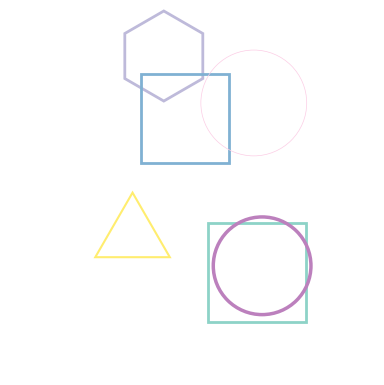[{"shape": "square", "thickness": 2, "radius": 0.64, "center": [0.667, 0.292]}, {"shape": "hexagon", "thickness": 2, "radius": 0.58, "center": [0.425, 0.854]}, {"shape": "square", "thickness": 2, "radius": 0.58, "center": [0.481, 0.692]}, {"shape": "circle", "thickness": 0.5, "radius": 0.69, "center": [0.659, 0.733]}, {"shape": "circle", "thickness": 2.5, "radius": 0.63, "center": [0.681, 0.31]}, {"shape": "triangle", "thickness": 1.5, "radius": 0.56, "center": [0.344, 0.388]}]